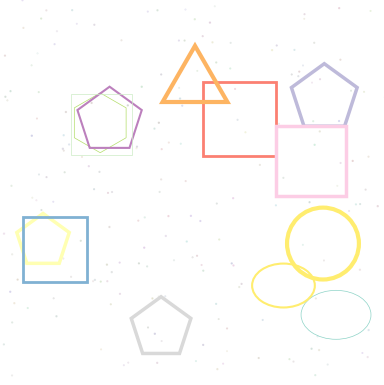[{"shape": "oval", "thickness": 0.5, "radius": 0.45, "center": [0.873, 0.182]}, {"shape": "pentagon", "thickness": 2.5, "radius": 0.36, "center": [0.112, 0.374]}, {"shape": "pentagon", "thickness": 2.5, "radius": 0.45, "center": [0.842, 0.745]}, {"shape": "square", "thickness": 2, "radius": 0.48, "center": [0.623, 0.691]}, {"shape": "square", "thickness": 2, "radius": 0.42, "center": [0.143, 0.352]}, {"shape": "triangle", "thickness": 3, "radius": 0.49, "center": [0.506, 0.784]}, {"shape": "hexagon", "thickness": 0.5, "radius": 0.39, "center": [0.26, 0.681]}, {"shape": "square", "thickness": 2.5, "radius": 0.45, "center": [0.808, 0.582]}, {"shape": "pentagon", "thickness": 2.5, "radius": 0.41, "center": [0.418, 0.148]}, {"shape": "pentagon", "thickness": 1.5, "radius": 0.44, "center": [0.285, 0.687]}, {"shape": "square", "thickness": 0.5, "radius": 0.39, "center": [0.265, 0.676]}, {"shape": "oval", "thickness": 1.5, "radius": 0.41, "center": [0.736, 0.258]}, {"shape": "circle", "thickness": 3, "radius": 0.47, "center": [0.839, 0.367]}]